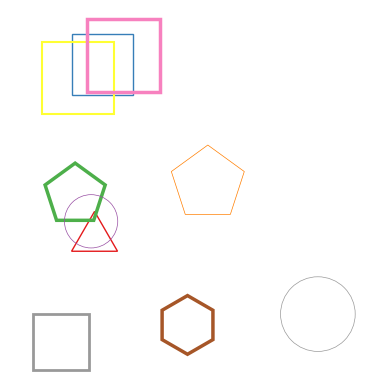[{"shape": "triangle", "thickness": 1, "radius": 0.34, "center": [0.246, 0.382]}, {"shape": "square", "thickness": 1, "radius": 0.39, "center": [0.267, 0.832]}, {"shape": "pentagon", "thickness": 2.5, "radius": 0.41, "center": [0.195, 0.494]}, {"shape": "circle", "thickness": 0.5, "radius": 0.35, "center": [0.237, 0.425]}, {"shape": "pentagon", "thickness": 0.5, "radius": 0.5, "center": [0.54, 0.524]}, {"shape": "square", "thickness": 1.5, "radius": 0.47, "center": [0.203, 0.797]}, {"shape": "hexagon", "thickness": 2.5, "radius": 0.38, "center": [0.487, 0.156]}, {"shape": "square", "thickness": 2.5, "radius": 0.47, "center": [0.322, 0.856]}, {"shape": "square", "thickness": 2, "radius": 0.36, "center": [0.159, 0.111]}, {"shape": "circle", "thickness": 0.5, "radius": 0.48, "center": [0.826, 0.184]}]